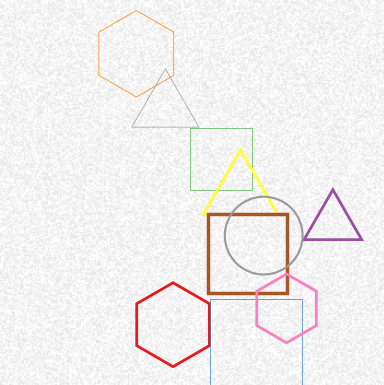[{"shape": "hexagon", "thickness": 2, "radius": 0.55, "center": [0.45, 0.157]}, {"shape": "square", "thickness": 0.5, "radius": 0.59, "center": [0.665, 0.104]}, {"shape": "square", "thickness": 0.5, "radius": 0.4, "center": [0.575, 0.588]}, {"shape": "triangle", "thickness": 2, "radius": 0.43, "center": [0.865, 0.421]}, {"shape": "hexagon", "thickness": 0.5, "radius": 0.56, "center": [0.354, 0.86]}, {"shape": "triangle", "thickness": 2, "radius": 0.56, "center": [0.625, 0.498]}, {"shape": "square", "thickness": 2.5, "radius": 0.51, "center": [0.643, 0.341]}, {"shape": "hexagon", "thickness": 2, "radius": 0.45, "center": [0.744, 0.199]}, {"shape": "triangle", "thickness": 0.5, "radius": 0.5, "center": [0.43, 0.72]}, {"shape": "circle", "thickness": 1.5, "radius": 0.5, "center": [0.685, 0.388]}]